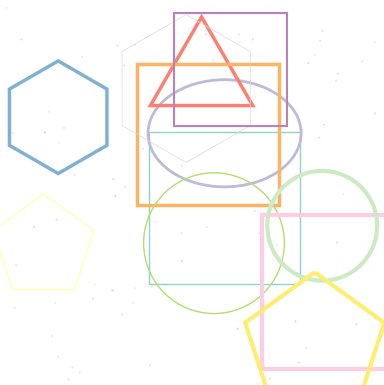[{"shape": "square", "thickness": 1, "radius": 0.98, "center": [0.582, 0.46]}, {"shape": "pentagon", "thickness": 1, "radius": 0.69, "center": [0.113, 0.359]}, {"shape": "oval", "thickness": 2, "radius": 0.99, "center": [0.583, 0.654]}, {"shape": "triangle", "thickness": 2.5, "radius": 0.77, "center": [0.524, 0.803]}, {"shape": "hexagon", "thickness": 2.5, "radius": 0.73, "center": [0.151, 0.696]}, {"shape": "square", "thickness": 2.5, "radius": 0.92, "center": [0.54, 0.65]}, {"shape": "circle", "thickness": 1, "radius": 0.91, "center": [0.556, 0.368]}, {"shape": "square", "thickness": 3, "radius": 1.0, "center": [0.881, 0.242]}, {"shape": "hexagon", "thickness": 0.5, "radius": 0.96, "center": [0.484, 0.77]}, {"shape": "square", "thickness": 1.5, "radius": 0.73, "center": [0.599, 0.819]}, {"shape": "circle", "thickness": 3, "radius": 0.71, "center": [0.837, 0.414]}, {"shape": "pentagon", "thickness": 3, "radius": 0.95, "center": [0.818, 0.103]}]